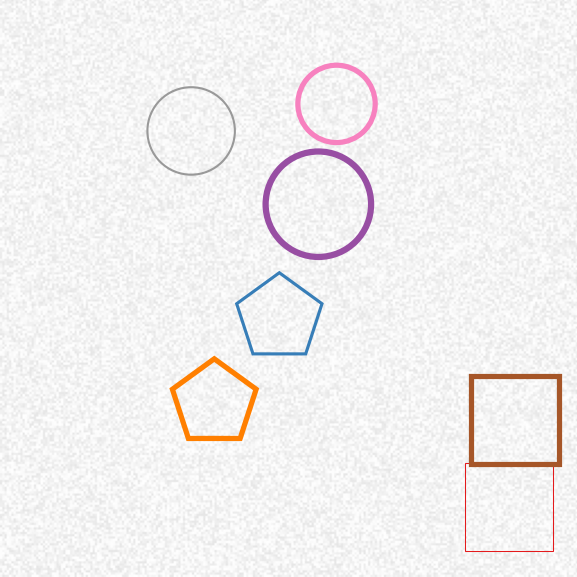[{"shape": "square", "thickness": 0.5, "radius": 0.38, "center": [0.882, 0.121]}, {"shape": "pentagon", "thickness": 1.5, "radius": 0.39, "center": [0.484, 0.449]}, {"shape": "circle", "thickness": 3, "radius": 0.46, "center": [0.551, 0.645]}, {"shape": "pentagon", "thickness": 2.5, "radius": 0.38, "center": [0.371, 0.302]}, {"shape": "square", "thickness": 2.5, "radius": 0.38, "center": [0.891, 0.271]}, {"shape": "circle", "thickness": 2.5, "radius": 0.33, "center": [0.583, 0.819]}, {"shape": "circle", "thickness": 1, "radius": 0.38, "center": [0.331, 0.772]}]